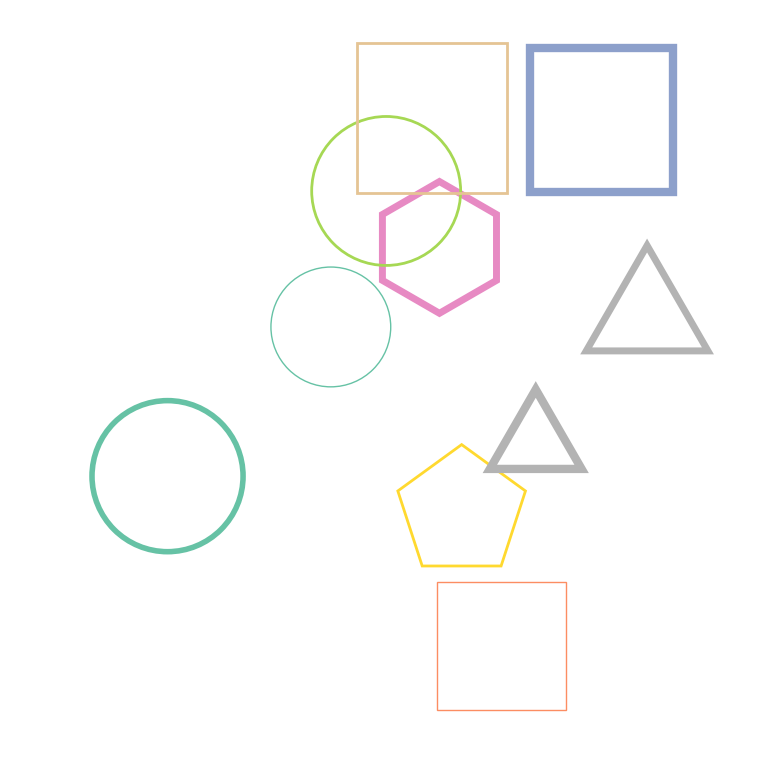[{"shape": "circle", "thickness": 2, "radius": 0.49, "center": [0.218, 0.382]}, {"shape": "circle", "thickness": 0.5, "radius": 0.39, "center": [0.43, 0.575]}, {"shape": "square", "thickness": 0.5, "radius": 0.42, "center": [0.651, 0.161]}, {"shape": "square", "thickness": 3, "radius": 0.47, "center": [0.781, 0.844]}, {"shape": "hexagon", "thickness": 2.5, "radius": 0.43, "center": [0.571, 0.679]}, {"shape": "circle", "thickness": 1, "radius": 0.48, "center": [0.502, 0.752]}, {"shape": "pentagon", "thickness": 1, "radius": 0.44, "center": [0.6, 0.335]}, {"shape": "square", "thickness": 1, "radius": 0.49, "center": [0.562, 0.847]}, {"shape": "triangle", "thickness": 2.5, "radius": 0.46, "center": [0.84, 0.59]}, {"shape": "triangle", "thickness": 3, "radius": 0.34, "center": [0.696, 0.425]}]